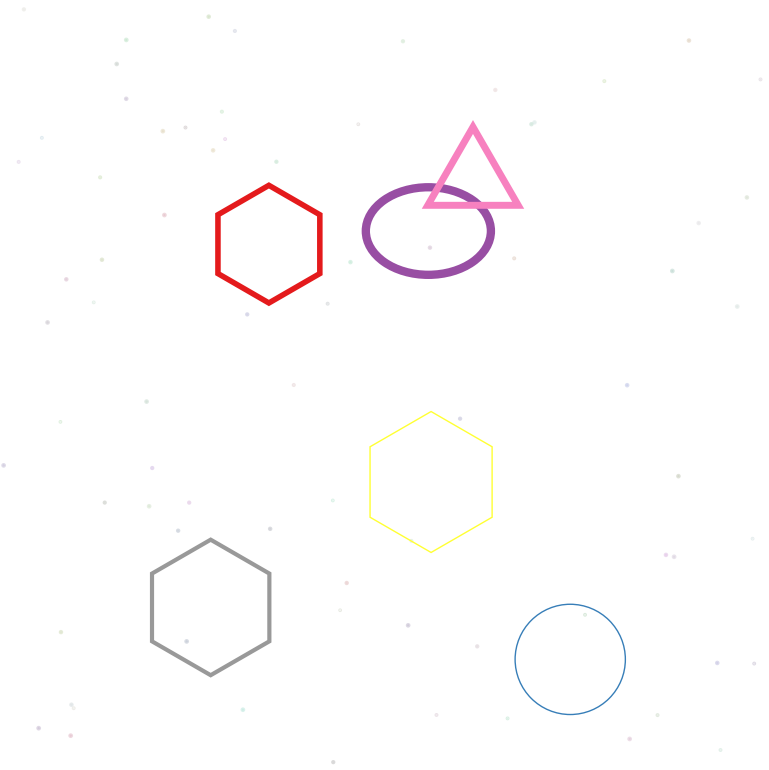[{"shape": "hexagon", "thickness": 2, "radius": 0.38, "center": [0.349, 0.683]}, {"shape": "circle", "thickness": 0.5, "radius": 0.36, "center": [0.741, 0.144]}, {"shape": "oval", "thickness": 3, "radius": 0.41, "center": [0.556, 0.7]}, {"shape": "hexagon", "thickness": 0.5, "radius": 0.46, "center": [0.56, 0.374]}, {"shape": "triangle", "thickness": 2.5, "radius": 0.34, "center": [0.614, 0.767]}, {"shape": "hexagon", "thickness": 1.5, "radius": 0.44, "center": [0.274, 0.211]}]